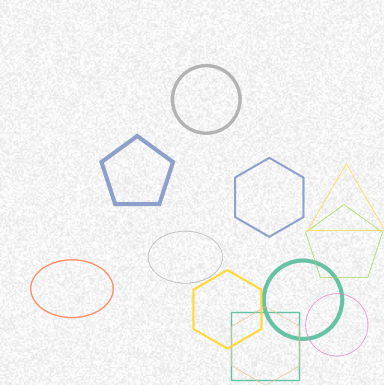[{"shape": "square", "thickness": 1, "radius": 0.44, "center": [0.688, 0.1]}, {"shape": "circle", "thickness": 3, "radius": 0.51, "center": [0.787, 0.221]}, {"shape": "oval", "thickness": 1, "radius": 0.54, "center": [0.187, 0.25]}, {"shape": "pentagon", "thickness": 3, "radius": 0.49, "center": [0.357, 0.549]}, {"shape": "hexagon", "thickness": 1.5, "radius": 0.51, "center": [0.699, 0.487]}, {"shape": "circle", "thickness": 0.5, "radius": 0.4, "center": [0.875, 0.156]}, {"shape": "pentagon", "thickness": 0.5, "radius": 0.52, "center": [0.894, 0.364]}, {"shape": "hexagon", "thickness": 1.5, "radius": 0.51, "center": [0.591, 0.197]}, {"shape": "triangle", "thickness": 0.5, "radius": 0.58, "center": [0.9, 0.459]}, {"shape": "hexagon", "thickness": 0.5, "radius": 0.51, "center": [0.69, 0.101]}, {"shape": "circle", "thickness": 2.5, "radius": 0.44, "center": [0.536, 0.742]}, {"shape": "oval", "thickness": 0.5, "radius": 0.48, "center": [0.481, 0.332]}]